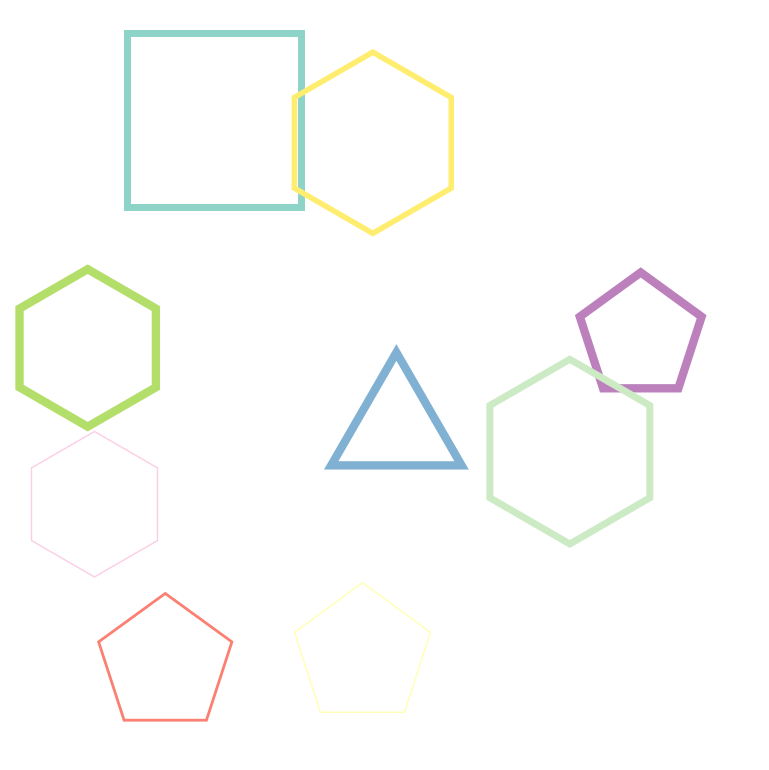[{"shape": "square", "thickness": 2.5, "radius": 0.56, "center": [0.277, 0.845]}, {"shape": "pentagon", "thickness": 0.5, "radius": 0.46, "center": [0.471, 0.15]}, {"shape": "pentagon", "thickness": 1, "radius": 0.45, "center": [0.215, 0.138]}, {"shape": "triangle", "thickness": 3, "radius": 0.49, "center": [0.515, 0.444]}, {"shape": "hexagon", "thickness": 3, "radius": 0.51, "center": [0.114, 0.548]}, {"shape": "hexagon", "thickness": 0.5, "radius": 0.47, "center": [0.123, 0.345]}, {"shape": "pentagon", "thickness": 3, "radius": 0.42, "center": [0.832, 0.563]}, {"shape": "hexagon", "thickness": 2.5, "radius": 0.6, "center": [0.74, 0.413]}, {"shape": "hexagon", "thickness": 2, "radius": 0.59, "center": [0.484, 0.815]}]